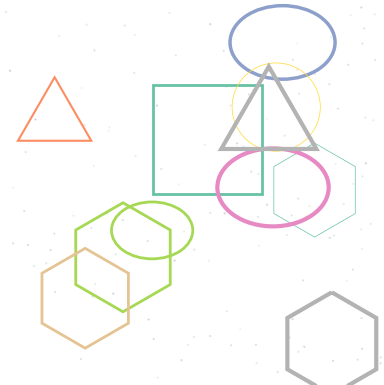[{"shape": "square", "thickness": 2, "radius": 0.71, "center": [0.539, 0.637]}, {"shape": "hexagon", "thickness": 0.5, "radius": 0.61, "center": [0.817, 0.506]}, {"shape": "triangle", "thickness": 1.5, "radius": 0.55, "center": [0.142, 0.689]}, {"shape": "oval", "thickness": 2.5, "radius": 0.68, "center": [0.734, 0.89]}, {"shape": "oval", "thickness": 3, "radius": 0.72, "center": [0.709, 0.513]}, {"shape": "oval", "thickness": 2, "radius": 0.53, "center": [0.395, 0.402]}, {"shape": "hexagon", "thickness": 2, "radius": 0.71, "center": [0.319, 0.332]}, {"shape": "circle", "thickness": 0.5, "radius": 0.57, "center": [0.717, 0.722]}, {"shape": "hexagon", "thickness": 2, "radius": 0.65, "center": [0.221, 0.225]}, {"shape": "triangle", "thickness": 3, "radius": 0.71, "center": [0.698, 0.684]}, {"shape": "hexagon", "thickness": 3, "radius": 0.67, "center": [0.862, 0.107]}]